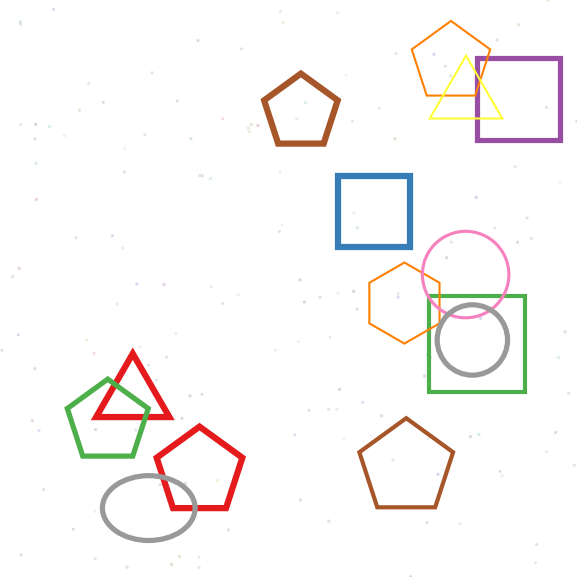[{"shape": "triangle", "thickness": 3, "radius": 0.37, "center": [0.23, 0.314]}, {"shape": "pentagon", "thickness": 3, "radius": 0.39, "center": [0.345, 0.182]}, {"shape": "square", "thickness": 3, "radius": 0.31, "center": [0.647, 0.633]}, {"shape": "pentagon", "thickness": 2.5, "radius": 0.37, "center": [0.187, 0.269]}, {"shape": "square", "thickness": 2, "radius": 0.42, "center": [0.825, 0.403]}, {"shape": "square", "thickness": 2.5, "radius": 0.36, "center": [0.898, 0.828]}, {"shape": "pentagon", "thickness": 1, "radius": 0.36, "center": [0.781, 0.891]}, {"shape": "hexagon", "thickness": 1, "radius": 0.35, "center": [0.7, 0.474]}, {"shape": "triangle", "thickness": 1, "radius": 0.36, "center": [0.807, 0.83]}, {"shape": "pentagon", "thickness": 2, "radius": 0.43, "center": [0.703, 0.19]}, {"shape": "pentagon", "thickness": 3, "radius": 0.33, "center": [0.521, 0.805]}, {"shape": "circle", "thickness": 1.5, "radius": 0.37, "center": [0.806, 0.524]}, {"shape": "oval", "thickness": 2.5, "radius": 0.4, "center": [0.258, 0.119]}, {"shape": "circle", "thickness": 2.5, "radius": 0.3, "center": [0.818, 0.41]}]